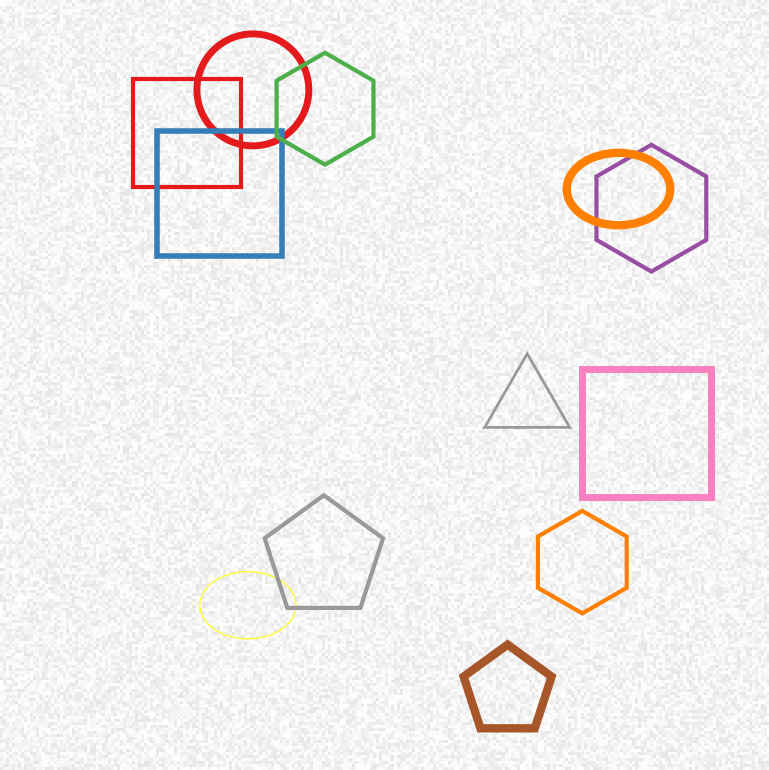[{"shape": "square", "thickness": 1.5, "radius": 0.35, "center": [0.243, 0.828]}, {"shape": "circle", "thickness": 2.5, "radius": 0.36, "center": [0.328, 0.883]}, {"shape": "square", "thickness": 2, "radius": 0.41, "center": [0.285, 0.749]}, {"shape": "hexagon", "thickness": 1.5, "radius": 0.36, "center": [0.422, 0.859]}, {"shape": "hexagon", "thickness": 1.5, "radius": 0.41, "center": [0.846, 0.73]}, {"shape": "hexagon", "thickness": 1.5, "radius": 0.33, "center": [0.756, 0.27]}, {"shape": "oval", "thickness": 3, "radius": 0.34, "center": [0.803, 0.754]}, {"shape": "oval", "thickness": 0.5, "radius": 0.31, "center": [0.322, 0.214]}, {"shape": "pentagon", "thickness": 3, "radius": 0.3, "center": [0.659, 0.103]}, {"shape": "square", "thickness": 2.5, "radius": 0.42, "center": [0.84, 0.438]}, {"shape": "triangle", "thickness": 1, "radius": 0.32, "center": [0.685, 0.477]}, {"shape": "pentagon", "thickness": 1.5, "radius": 0.4, "center": [0.421, 0.276]}]